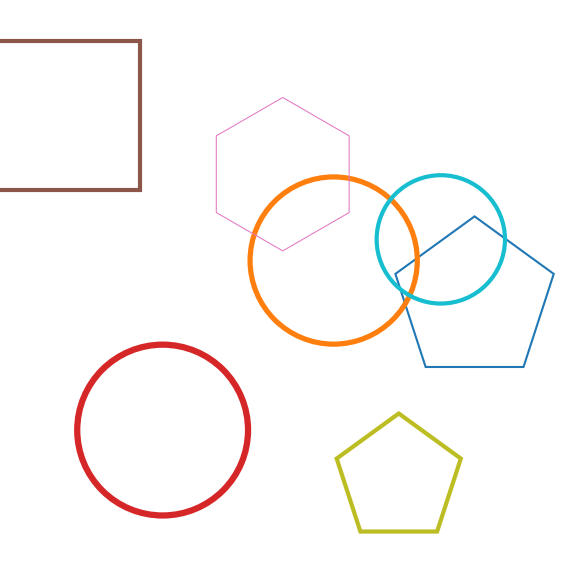[{"shape": "pentagon", "thickness": 1, "radius": 0.72, "center": [0.822, 0.48]}, {"shape": "circle", "thickness": 2.5, "radius": 0.72, "center": [0.578, 0.548]}, {"shape": "circle", "thickness": 3, "radius": 0.74, "center": [0.282, 0.254]}, {"shape": "square", "thickness": 2, "radius": 0.64, "center": [0.113, 0.8]}, {"shape": "hexagon", "thickness": 0.5, "radius": 0.66, "center": [0.49, 0.697]}, {"shape": "pentagon", "thickness": 2, "radius": 0.57, "center": [0.69, 0.17]}, {"shape": "circle", "thickness": 2, "radius": 0.56, "center": [0.763, 0.585]}]